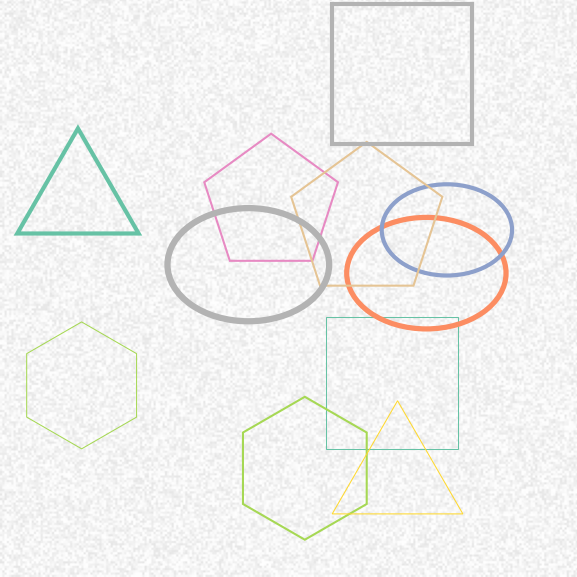[{"shape": "triangle", "thickness": 2, "radius": 0.61, "center": [0.135, 0.655]}, {"shape": "square", "thickness": 0.5, "radius": 0.57, "center": [0.678, 0.336]}, {"shape": "oval", "thickness": 2.5, "radius": 0.69, "center": [0.738, 0.526]}, {"shape": "oval", "thickness": 2, "radius": 0.56, "center": [0.774, 0.601]}, {"shape": "pentagon", "thickness": 1, "radius": 0.61, "center": [0.469, 0.646]}, {"shape": "hexagon", "thickness": 0.5, "radius": 0.55, "center": [0.141, 0.332]}, {"shape": "hexagon", "thickness": 1, "radius": 0.62, "center": [0.528, 0.188]}, {"shape": "triangle", "thickness": 0.5, "radius": 0.65, "center": [0.688, 0.175]}, {"shape": "pentagon", "thickness": 1, "radius": 0.69, "center": [0.635, 0.616]}, {"shape": "oval", "thickness": 3, "radius": 0.7, "center": [0.43, 0.541]}, {"shape": "square", "thickness": 2, "radius": 0.6, "center": [0.696, 0.871]}]